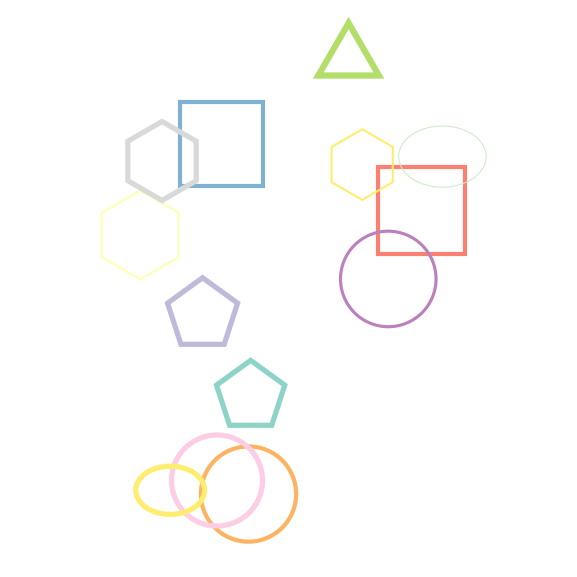[{"shape": "pentagon", "thickness": 2.5, "radius": 0.31, "center": [0.434, 0.313]}, {"shape": "hexagon", "thickness": 1, "radius": 0.38, "center": [0.243, 0.592]}, {"shape": "pentagon", "thickness": 2.5, "radius": 0.32, "center": [0.351, 0.454]}, {"shape": "square", "thickness": 2, "radius": 0.38, "center": [0.73, 0.635]}, {"shape": "square", "thickness": 2, "radius": 0.36, "center": [0.384, 0.749]}, {"shape": "circle", "thickness": 2, "radius": 0.41, "center": [0.43, 0.144]}, {"shape": "triangle", "thickness": 3, "radius": 0.3, "center": [0.604, 0.899]}, {"shape": "circle", "thickness": 2.5, "radius": 0.39, "center": [0.376, 0.167]}, {"shape": "hexagon", "thickness": 2.5, "radius": 0.34, "center": [0.281, 0.72]}, {"shape": "circle", "thickness": 1.5, "radius": 0.41, "center": [0.672, 0.516]}, {"shape": "oval", "thickness": 0.5, "radius": 0.38, "center": [0.766, 0.728]}, {"shape": "hexagon", "thickness": 1, "radius": 0.31, "center": [0.627, 0.714]}, {"shape": "oval", "thickness": 2.5, "radius": 0.3, "center": [0.295, 0.15]}]